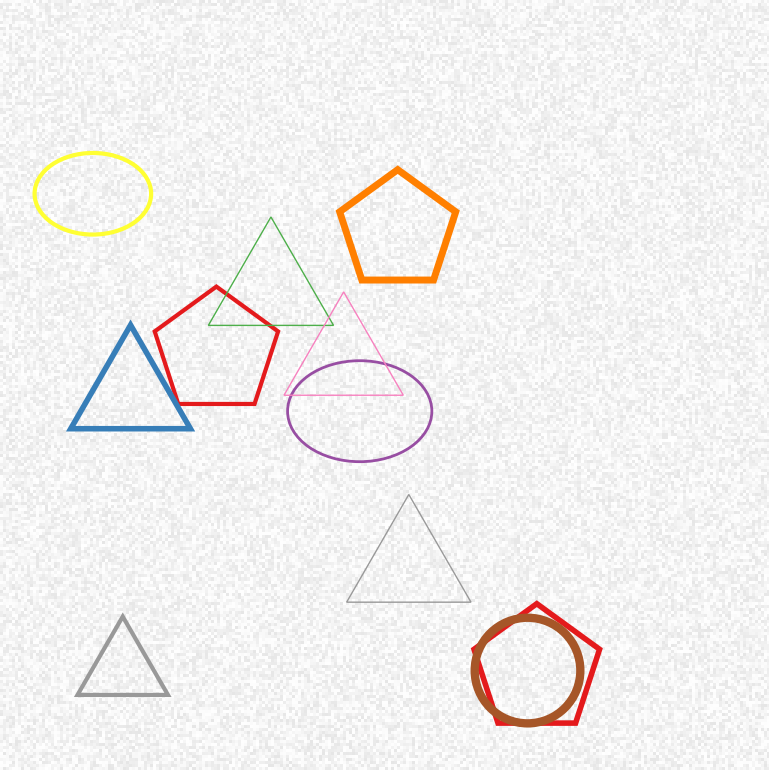[{"shape": "pentagon", "thickness": 2, "radius": 0.43, "center": [0.697, 0.13]}, {"shape": "pentagon", "thickness": 1.5, "radius": 0.42, "center": [0.281, 0.544]}, {"shape": "triangle", "thickness": 2, "radius": 0.45, "center": [0.17, 0.488]}, {"shape": "triangle", "thickness": 0.5, "radius": 0.47, "center": [0.352, 0.624]}, {"shape": "oval", "thickness": 1, "radius": 0.47, "center": [0.467, 0.466]}, {"shape": "pentagon", "thickness": 2.5, "radius": 0.4, "center": [0.517, 0.7]}, {"shape": "oval", "thickness": 1.5, "radius": 0.38, "center": [0.121, 0.748]}, {"shape": "circle", "thickness": 3, "radius": 0.34, "center": [0.685, 0.129]}, {"shape": "triangle", "thickness": 0.5, "radius": 0.45, "center": [0.446, 0.531]}, {"shape": "triangle", "thickness": 0.5, "radius": 0.47, "center": [0.531, 0.265]}, {"shape": "triangle", "thickness": 1.5, "radius": 0.34, "center": [0.159, 0.131]}]